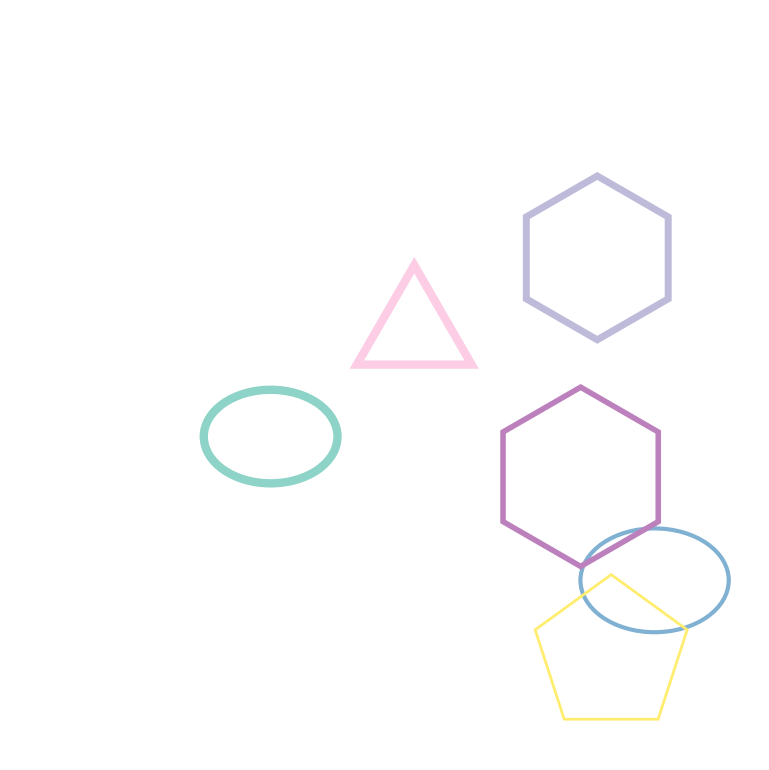[{"shape": "oval", "thickness": 3, "radius": 0.43, "center": [0.351, 0.433]}, {"shape": "hexagon", "thickness": 2.5, "radius": 0.53, "center": [0.776, 0.665]}, {"shape": "oval", "thickness": 1.5, "radius": 0.48, "center": [0.85, 0.246]}, {"shape": "triangle", "thickness": 3, "radius": 0.43, "center": [0.538, 0.57]}, {"shape": "hexagon", "thickness": 2, "radius": 0.58, "center": [0.754, 0.381]}, {"shape": "pentagon", "thickness": 1, "radius": 0.52, "center": [0.794, 0.15]}]